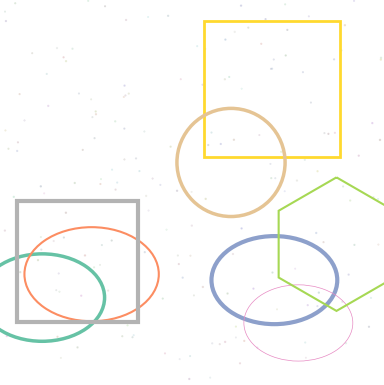[{"shape": "oval", "thickness": 2.5, "radius": 0.81, "center": [0.109, 0.227]}, {"shape": "oval", "thickness": 1.5, "radius": 0.87, "center": [0.238, 0.288]}, {"shape": "oval", "thickness": 3, "radius": 0.82, "center": [0.713, 0.272]}, {"shape": "oval", "thickness": 0.5, "radius": 0.71, "center": [0.775, 0.161]}, {"shape": "hexagon", "thickness": 1.5, "radius": 0.87, "center": [0.874, 0.366]}, {"shape": "square", "thickness": 2, "radius": 0.88, "center": [0.706, 0.77]}, {"shape": "circle", "thickness": 2.5, "radius": 0.7, "center": [0.6, 0.578]}, {"shape": "square", "thickness": 3, "radius": 0.79, "center": [0.2, 0.32]}]